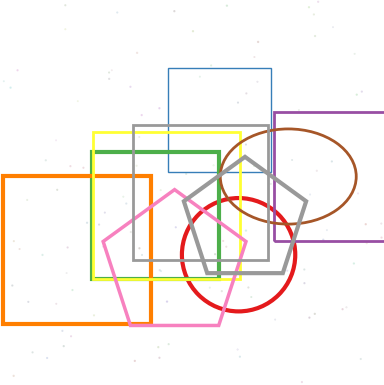[{"shape": "circle", "thickness": 3, "radius": 0.74, "center": [0.62, 0.338]}, {"shape": "square", "thickness": 1, "radius": 0.67, "center": [0.571, 0.688]}, {"shape": "square", "thickness": 3, "radius": 0.82, "center": [0.404, 0.44]}, {"shape": "square", "thickness": 2, "radius": 0.84, "center": [0.879, 0.54]}, {"shape": "square", "thickness": 3, "radius": 0.96, "center": [0.199, 0.351]}, {"shape": "square", "thickness": 2, "radius": 0.95, "center": [0.432, 0.466]}, {"shape": "oval", "thickness": 2, "radius": 0.88, "center": [0.749, 0.542]}, {"shape": "pentagon", "thickness": 2.5, "radius": 0.98, "center": [0.453, 0.312]}, {"shape": "square", "thickness": 2, "radius": 0.88, "center": [0.522, 0.5]}, {"shape": "pentagon", "thickness": 3, "radius": 0.83, "center": [0.636, 0.426]}]